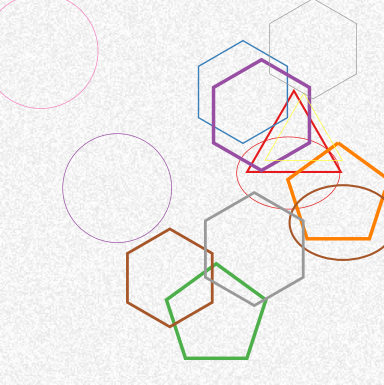[{"shape": "triangle", "thickness": 1.5, "radius": 0.7, "center": [0.763, 0.624]}, {"shape": "oval", "thickness": 0.5, "radius": 0.67, "center": [0.749, 0.551]}, {"shape": "hexagon", "thickness": 1, "radius": 0.67, "center": [0.631, 0.761]}, {"shape": "pentagon", "thickness": 2.5, "radius": 0.68, "center": [0.562, 0.179]}, {"shape": "circle", "thickness": 0.5, "radius": 0.71, "center": [0.304, 0.511]}, {"shape": "hexagon", "thickness": 2.5, "radius": 0.72, "center": [0.679, 0.701]}, {"shape": "pentagon", "thickness": 2.5, "radius": 0.69, "center": [0.879, 0.491]}, {"shape": "triangle", "thickness": 0.5, "radius": 0.58, "center": [0.789, 0.641]}, {"shape": "oval", "thickness": 1.5, "radius": 0.69, "center": [0.891, 0.422]}, {"shape": "hexagon", "thickness": 2, "radius": 0.64, "center": [0.441, 0.278]}, {"shape": "circle", "thickness": 0.5, "radius": 0.74, "center": [0.106, 0.867]}, {"shape": "hexagon", "thickness": 0.5, "radius": 0.65, "center": [0.813, 0.873]}, {"shape": "hexagon", "thickness": 2, "radius": 0.73, "center": [0.661, 0.353]}]